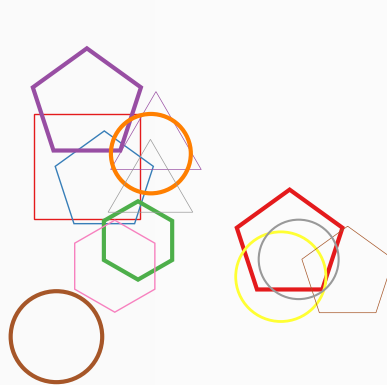[{"shape": "pentagon", "thickness": 3, "radius": 0.72, "center": [0.747, 0.364]}, {"shape": "square", "thickness": 1, "radius": 0.68, "center": [0.224, 0.568]}, {"shape": "pentagon", "thickness": 1, "radius": 0.67, "center": [0.269, 0.527]}, {"shape": "hexagon", "thickness": 3, "radius": 0.51, "center": [0.356, 0.375]}, {"shape": "pentagon", "thickness": 3, "radius": 0.73, "center": [0.224, 0.728]}, {"shape": "triangle", "thickness": 0.5, "radius": 0.67, "center": [0.402, 0.627]}, {"shape": "circle", "thickness": 3, "radius": 0.52, "center": [0.389, 0.601]}, {"shape": "circle", "thickness": 2, "radius": 0.58, "center": [0.725, 0.281]}, {"shape": "pentagon", "thickness": 0.5, "radius": 0.62, "center": [0.897, 0.288]}, {"shape": "circle", "thickness": 3, "radius": 0.59, "center": [0.146, 0.126]}, {"shape": "hexagon", "thickness": 1, "radius": 0.6, "center": [0.296, 0.309]}, {"shape": "triangle", "thickness": 0.5, "radius": 0.63, "center": [0.388, 0.512]}, {"shape": "circle", "thickness": 1.5, "radius": 0.52, "center": [0.771, 0.326]}]